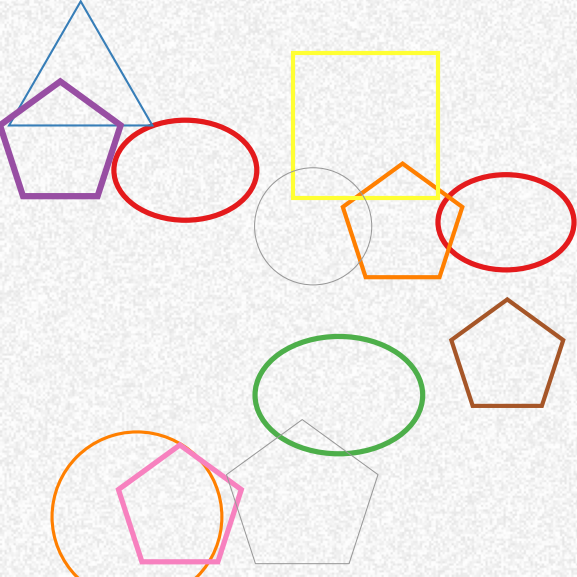[{"shape": "oval", "thickness": 2.5, "radius": 0.62, "center": [0.321, 0.704]}, {"shape": "oval", "thickness": 2.5, "radius": 0.59, "center": [0.876, 0.614]}, {"shape": "triangle", "thickness": 1, "radius": 0.72, "center": [0.14, 0.854]}, {"shape": "oval", "thickness": 2.5, "radius": 0.73, "center": [0.587, 0.315]}, {"shape": "pentagon", "thickness": 3, "radius": 0.55, "center": [0.104, 0.748]}, {"shape": "circle", "thickness": 1.5, "radius": 0.74, "center": [0.237, 0.104]}, {"shape": "pentagon", "thickness": 2, "radius": 0.54, "center": [0.697, 0.607]}, {"shape": "square", "thickness": 2, "radius": 0.63, "center": [0.633, 0.782]}, {"shape": "pentagon", "thickness": 2, "radius": 0.51, "center": [0.878, 0.379]}, {"shape": "pentagon", "thickness": 2.5, "radius": 0.56, "center": [0.311, 0.117]}, {"shape": "circle", "thickness": 0.5, "radius": 0.51, "center": [0.542, 0.607]}, {"shape": "pentagon", "thickness": 0.5, "radius": 0.69, "center": [0.523, 0.135]}]